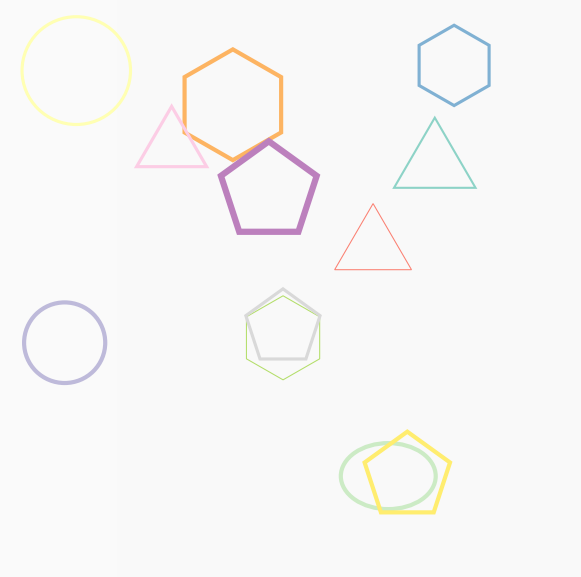[{"shape": "triangle", "thickness": 1, "radius": 0.4, "center": [0.748, 0.714]}, {"shape": "circle", "thickness": 1.5, "radius": 0.47, "center": [0.131, 0.877]}, {"shape": "circle", "thickness": 2, "radius": 0.35, "center": [0.111, 0.406]}, {"shape": "triangle", "thickness": 0.5, "radius": 0.38, "center": [0.642, 0.57]}, {"shape": "hexagon", "thickness": 1.5, "radius": 0.35, "center": [0.781, 0.886]}, {"shape": "hexagon", "thickness": 2, "radius": 0.48, "center": [0.401, 0.818]}, {"shape": "hexagon", "thickness": 0.5, "radius": 0.36, "center": [0.487, 0.414]}, {"shape": "triangle", "thickness": 1.5, "radius": 0.35, "center": [0.295, 0.745]}, {"shape": "pentagon", "thickness": 1.5, "radius": 0.34, "center": [0.487, 0.432]}, {"shape": "pentagon", "thickness": 3, "radius": 0.43, "center": [0.462, 0.668]}, {"shape": "oval", "thickness": 2, "radius": 0.41, "center": [0.668, 0.175]}, {"shape": "pentagon", "thickness": 2, "radius": 0.39, "center": [0.701, 0.174]}]